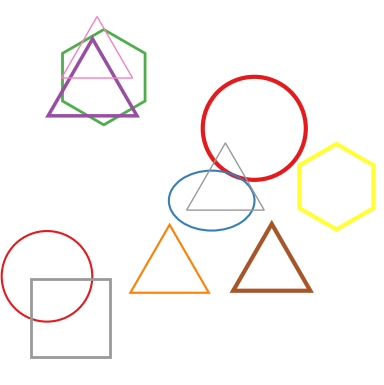[{"shape": "circle", "thickness": 1.5, "radius": 0.59, "center": [0.122, 0.282]}, {"shape": "circle", "thickness": 3, "radius": 0.67, "center": [0.66, 0.667]}, {"shape": "oval", "thickness": 1.5, "radius": 0.56, "center": [0.55, 0.479]}, {"shape": "hexagon", "thickness": 2, "radius": 0.62, "center": [0.27, 0.8]}, {"shape": "triangle", "thickness": 2.5, "radius": 0.67, "center": [0.24, 0.766]}, {"shape": "triangle", "thickness": 1.5, "radius": 0.59, "center": [0.441, 0.298]}, {"shape": "hexagon", "thickness": 3, "radius": 0.56, "center": [0.874, 0.515]}, {"shape": "triangle", "thickness": 3, "radius": 0.58, "center": [0.706, 0.303]}, {"shape": "triangle", "thickness": 1, "radius": 0.53, "center": [0.252, 0.851]}, {"shape": "triangle", "thickness": 1, "radius": 0.58, "center": [0.585, 0.512]}, {"shape": "square", "thickness": 2, "radius": 0.51, "center": [0.183, 0.174]}]